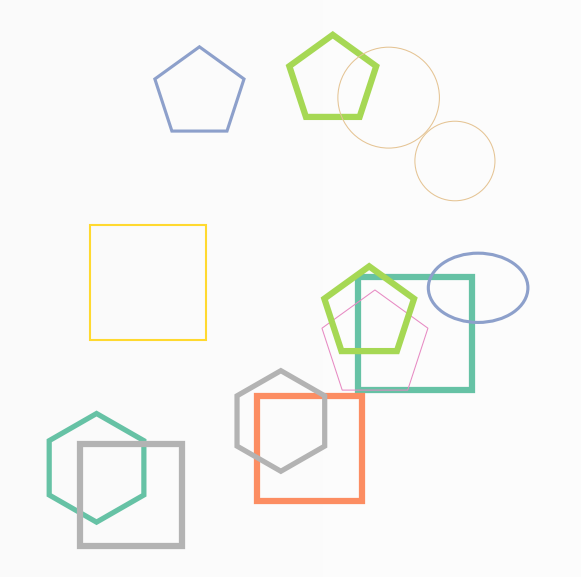[{"shape": "square", "thickness": 3, "radius": 0.49, "center": [0.714, 0.422]}, {"shape": "hexagon", "thickness": 2.5, "radius": 0.47, "center": [0.166, 0.189]}, {"shape": "square", "thickness": 3, "radius": 0.45, "center": [0.532, 0.223]}, {"shape": "pentagon", "thickness": 1.5, "radius": 0.4, "center": [0.343, 0.837]}, {"shape": "oval", "thickness": 1.5, "radius": 0.43, "center": [0.823, 0.501]}, {"shape": "pentagon", "thickness": 0.5, "radius": 0.48, "center": [0.645, 0.401]}, {"shape": "pentagon", "thickness": 3, "radius": 0.39, "center": [0.573, 0.86]}, {"shape": "pentagon", "thickness": 3, "radius": 0.41, "center": [0.635, 0.457]}, {"shape": "square", "thickness": 1, "radius": 0.5, "center": [0.255, 0.511]}, {"shape": "circle", "thickness": 0.5, "radius": 0.44, "center": [0.669, 0.83]}, {"shape": "circle", "thickness": 0.5, "radius": 0.34, "center": [0.783, 0.72]}, {"shape": "square", "thickness": 3, "radius": 0.44, "center": [0.225, 0.142]}, {"shape": "hexagon", "thickness": 2.5, "radius": 0.44, "center": [0.483, 0.27]}]